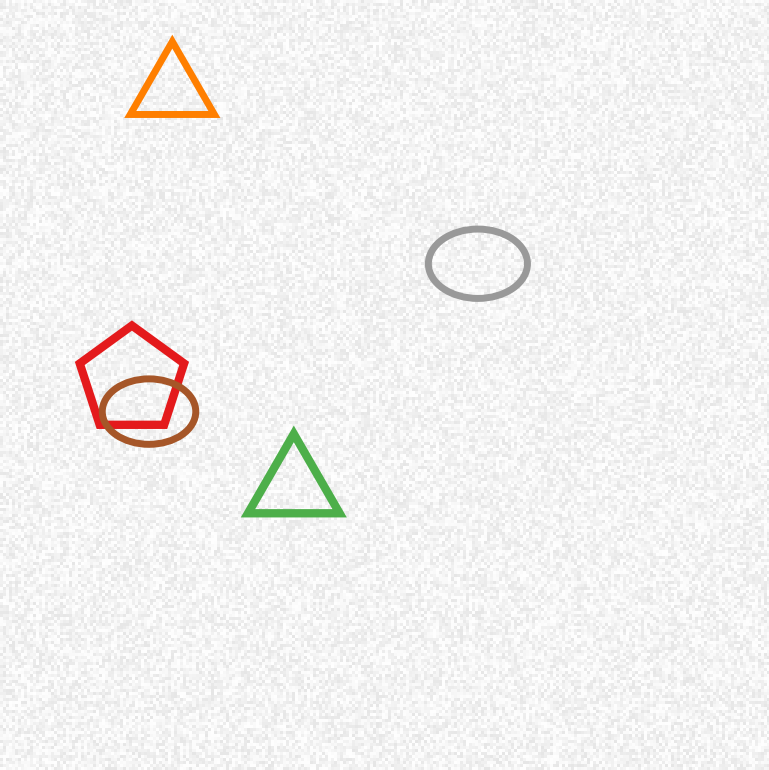[{"shape": "pentagon", "thickness": 3, "radius": 0.36, "center": [0.171, 0.506]}, {"shape": "triangle", "thickness": 3, "radius": 0.34, "center": [0.382, 0.368]}, {"shape": "triangle", "thickness": 2.5, "radius": 0.32, "center": [0.224, 0.883]}, {"shape": "oval", "thickness": 2.5, "radius": 0.3, "center": [0.194, 0.465]}, {"shape": "oval", "thickness": 2.5, "radius": 0.32, "center": [0.621, 0.657]}]